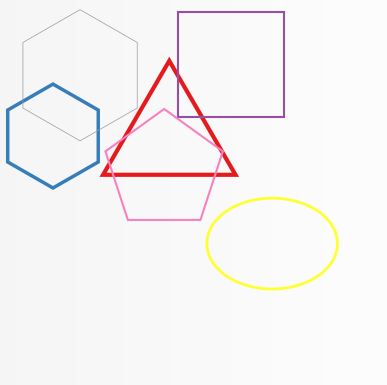[{"shape": "triangle", "thickness": 3, "radius": 0.99, "center": [0.437, 0.645]}, {"shape": "hexagon", "thickness": 2.5, "radius": 0.67, "center": [0.137, 0.647]}, {"shape": "square", "thickness": 1.5, "radius": 0.68, "center": [0.596, 0.832]}, {"shape": "oval", "thickness": 2, "radius": 0.84, "center": [0.702, 0.367]}, {"shape": "pentagon", "thickness": 1.5, "radius": 0.8, "center": [0.424, 0.558]}, {"shape": "hexagon", "thickness": 0.5, "radius": 0.85, "center": [0.207, 0.805]}]